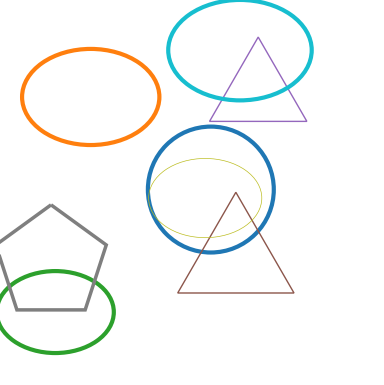[{"shape": "circle", "thickness": 3, "radius": 0.82, "center": [0.548, 0.508]}, {"shape": "oval", "thickness": 3, "radius": 0.89, "center": [0.236, 0.748]}, {"shape": "oval", "thickness": 3, "radius": 0.76, "center": [0.144, 0.189]}, {"shape": "triangle", "thickness": 1, "radius": 0.73, "center": [0.671, 0.758]}, {"shape": "triangle", "thickness": 1, "radius": 0.87, "center": [0.613, 0.326]}, {"shape": "pentagon", "thickness": 2.5, "radius": 0.75, "center": [0.133, 0.317]}, {"shape": "oval", "thickness": 0.5, "radius": 0.73, "center": [0.533, 0.486]}, {"shape": "oval", "thickness": 3, "radius": 0.93, "center": [0.623, 0.87]}]